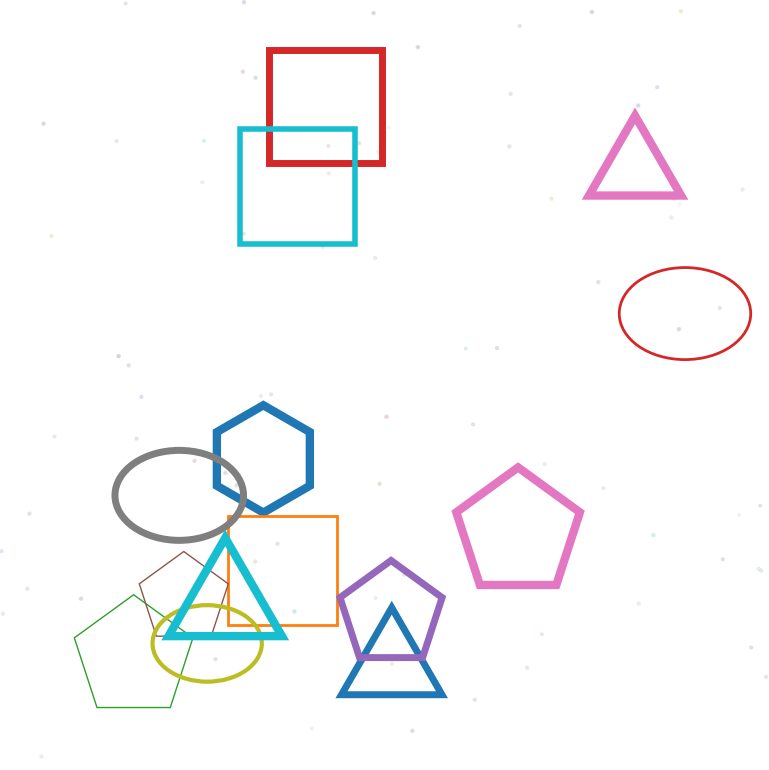[{"shape": "hexagon", "thickness": 3, "radius": 0.35, "center": [0.342, 0.404]}, {"shape": "triangle", "thickness": 2.5, "radius": 0.38, "center": [0.509, 0.135]}, {"shape": "square", "thickness": 1, "radius": 0.35, "center": [0.367, 0.26]}, {"shape": "pentagon", "thickness": 0.5, "radius": 0.4, "center": [0.174, 0.147]}, {"shape": "square", "thickness": 2.5, "radius": 0.37, "center": [0.422, 0.862]}, {"shape": "oval", "thickness": 1, "radius": 0.43, "center": [0.89, 0.593]}, {"shape": "pentagon", "thickness": 2.5, "radius": 0.35, "center": [0.508, 0.202]}, {"shape": "pentagon", "thickness": 0.5, "radius": 0.3, "center": [0.239, 0.223]}, {"shape": "pentagon", "thickness": 3, "radius": 0.42, "center": [0.673, 0.309]}, {"shape": "triangle", "thickness": 3, "radius": 0.35, "center": [0.825, 0.781]}, {"shape": "oval", "thickness": 2.5, "radius": 0.42, "center": [0.233, 0.357]}, {"shape": "oval", "thickness": 1.5, "radius": 0.35, "center": [0.269, 0.164]}, {"shape": "square", "thickness": 2, "radius": 0.37, "center": [0.386, 0.757]}, {"shape": "triangle", "thickness": 3, "radius": 0.43, "center": [0.293, 0.216]}]